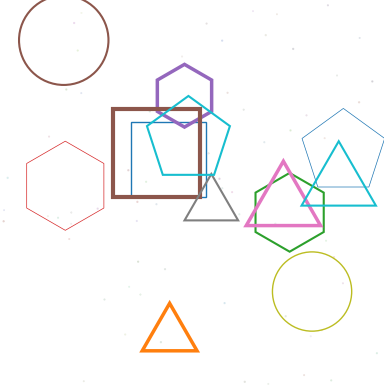[{"shape": "square", "thickness": 1, "radius": 0.49, "center": [0.437, 0.586]}, {"shape": "pentagon", "thickness": 0.5, "radius": 0.56, "center": [0.892, 0.606]}, {"shape": "triangle", "thickness": 2.5, "radius": 0.41, "center": [0.441, 0.13]}, {"shape": "hexagon", "thickness": 1.5, "radius": 0.51, "center": [0.752, 0.449]}, {"shape": "hexagon", "thickness": 0.5, "radius": 0.58, "center": [0.17, 0.518]}, {"shape": "hexagon", "thickness": 2.5, "radius": 0.41, "center": [0.479, 0.751]}, {"shape": "square", "thickness": 3, "radius": 0.57, "center": [0.406, 0.602]}, {"shape": "circle", "thickness": 1.5, "radius": 0.58, "center": [0.166, 0.896]}, {"shape": "triangle", "thickness": 2.5, "radius": 0.56, "center": [0.736, 0.47]}, {"shape": "triangle", "thickness": 1.5, "radius": 0.4, "center": [0.549, 0.468]}, {"shape": "circle", "thickness": 1, "radius": 0.51, "center": [0.811, 0.243]}, {"shape": "triangle", "thickness": 1.5, "radius": 0.56, "center": [0.88, 0.522]}, {"shape": "pentagon", "thickness": 1.5, "radius": 0.57, "center": [0.489, 0.637]}]